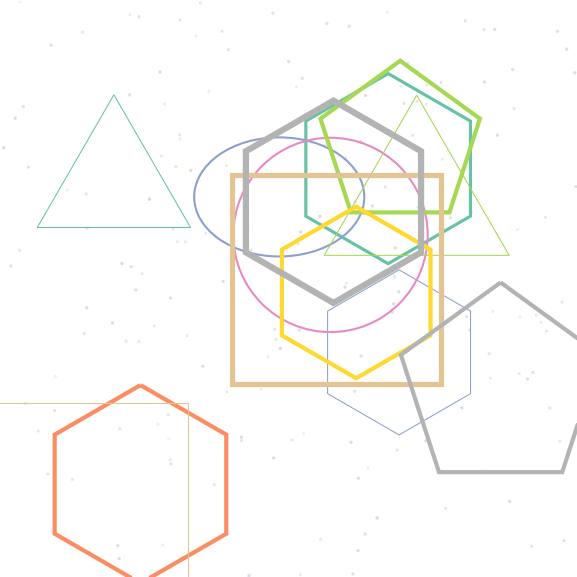[{"shape": "hexagon", "thickness": 1.5, "radius": 0.82, "center": [0.672, 0.707]}, {"shape": "triangle", "thickness": 0.5, "radius": 0.77, "center": [0.197, 0.682]}, {"shape": "hexagon", "thickness": 2, "radius": 0.86, "center": [0.243, 0.161]}, {"shape": "oval", "thickness": 1, "radius": 0.74, "center": [0.484, 0.658]}, {"shape": "hexagon", "thickness": 0.5, "radius": 0.71, "center": [0.691, 0.389]}, {"shape": "circle", "thickness": 1, "radius": 0.84, "center": [0.572, 0.592]}, {"shape": "triangle", "thickness": 0.5, "radius": 0.92, "center": [0.722, 0.649]}, {"shape": "pentagon", "thickness": 2, "radius": 0.73, "center": [0.693, 0.749]}, {"shape": "hexagon", "thickness": 2, "radius": 0.74, "center": [0.617, 0.493]}, {"shape": "square", "thickness": 2.5, "radius": 0.9, "center": [0.582, 0.516]}, {"shape": "square", "thickness": 0.5, "radius": 0.93, "center": [0.139, 0.116]}, {"shape": "hexagon", "thickness": 3, "radius": 0.88, "center": [0.577, 0.65]}, {"shape": "pentagon", "thickness": 2, "radius": 0.91, "center": [0.867, 0.328]}]